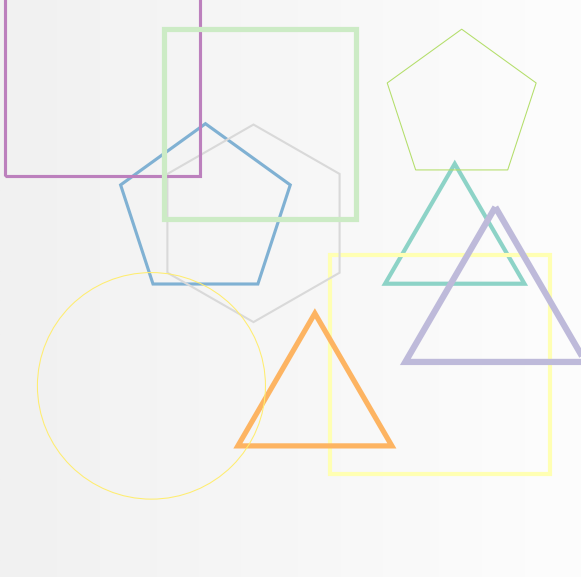[{"shape": "triangle", "thickness": 2, "radius": 0.69, "center": [0.782, 0.577]}, {"shape": "square", "thickness": 2, "radius": 0.95, "center": [0.757, 0.368]}, {"shape": "triangle", "thickness": 3, "radius": 0.89, "center": [0.852, 0.462]}, {"shape": "pentagon", "thickness": 1.5, "radius": 0.77, "center": [0.353, 0.631]}, {"shape": "triangle", "thickness": 2.5, "radius": 0.76, "center": [0.542, 0.304]}, {"shape": "pentagon", "thickness": 0.5, "radius": 0.67, "center": [0.794, 0.814]}, {"shape": "hexagon", "thickness": 1, "radius": 0.86, "center": [0.436, 0.612]}, {"shape": "square", "thickness": 1.5, "radius": 0.84, "center": [0.176, 0.863]}, {"shape": "square", "thickness": 2.5, "radius": 0.82, "center": [0.447, 0.784]}, {"shape": "circle", "thickness": 0.5, "radius": 0.98, "center": [0.261, 0.331]}]